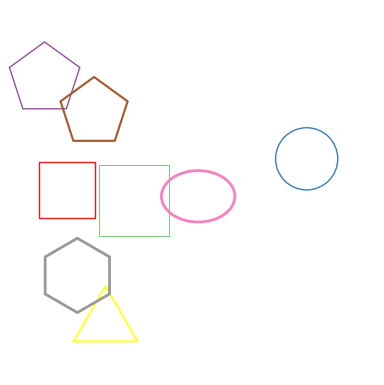[{"shape": "square", "thickness": 1, "radius": 0.36, "center": [0.174, 0.506]}, {"shape": "circle", "thickness": 1, "radius": 0.4, "center": [0.797, 0.587]}, {"shape": "square", "thickness": 0.5, "radius": 0.46, "center": [0.348, 0.479]}, {"shape": "pentagon", "thickness": 1, "radius": 0.48, "center": [0.116, 0.795]}, {"shape": "triangle", "thickness": 1.5, "radius": 0.48, "center": [0.274, 0.161]}, {"shape": "pentagon", "thickness": 1.5, "radius": 0.46, "center": [0.244, 0.708]}, {"shape": "oval", "thickness": 2, "radius": 0.48, "center": [0.515, 0.49]}, {"shape": "hexagon", "thickness": 2, "radius": 0.48, "center": [0.201, 0.285]}]